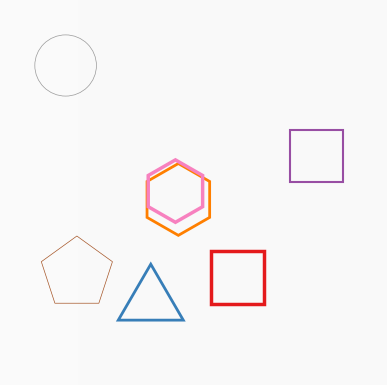[{"shape": "square", "thickness": 2.5, "radius": 0.35, "center": [0.613, 0.279]}, {"shape": "triangle", "thickness": 2, "radius": 0.48, "center": [0.389, 0.217]}, {"shape": "square", "thickness": 1.5, "radius": 0.34, "center": [0.817, 0.595]}, {"shape": "hexagon", "thickness": 2, "radius": 0.47, "center": [0.46, 0.482]}, {"shape": "pentagon", "thickness": 0.5, "radius": 0.48, "center": [0.198, 0.29]}, {"shape": "hexagon", "thickness": 2.5, "radius": 0.41, "center": [0.453, 0.504]}, {"shape": "circle", "thickness": 0.5, "radius": 0.4, "center": [0.169, 0.83]}]